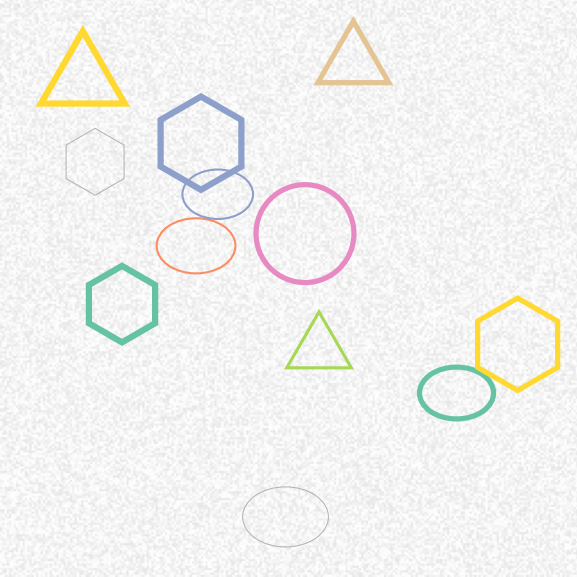[{"shape": "hexagon", "thickness": 3, "radius": 0.33, "center": [0.211, 0.473]}, {"shape": "oval", "thickness": 2.5, "radius": 0.32, "center": [0.791, 0.319]}, {"shape": "oval", "thickness": 1, "radius": 0.34, "center": [0.34, 0.573]}, {"shape": "oval", "thickness": 1, "radius": 0.31, "center": [0.377, 0.663]}, {"shape": "hexagon", "thickness": 3, "radius": 0.4, "center": [0.348, 0.751]}, {"shape": "circle", "thickness": 2.5, "radius": 0.42, "center": [0.528, 0.595]}, {"shape": "triangle", "thickness": 1.5, "radius": 0.32, "center": [0.552, 0.394]}, {"shape": "triangle", "thickness": 3, "radius": 0.42, "center": [0.143, 0.862]}, {"shape": "hexagon", "thickness": 2.5, "radius": 0.4, "center": [0.896, 0.403]}, {"shape": "triangle", "thickness": 2.5, "radius": 0.35, "center": [0.612, 0.891]}, {"shape": "hexagon", "thickness": 0.5, "radius": 0.29, "center": [0.165, 0.719]}, {"shape": "oval", "thickness": 0.5, "radius": 0.37, "center": [0.494, 0.104]}]